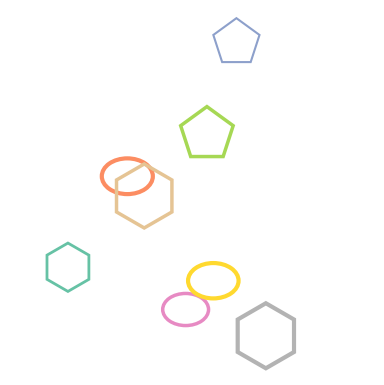[{"shape": "hexagon", "thickness": 2, "radius": 0.31, "center": [0.176, 0.306]}, {"shape": "oval", "thickness": 3, "radius": 0.33, "center": [0.331, 0.542]}, {"shape": "pentagon", "thickness": 1.5, "radius": 0.32, "center": [0.614, 0.89]}, {"shape": "oval", "thickness": 2.5, "radius": 0.3, "center": [0.482, 0.196]}, {"shape": "pentagon", "thickness": 2.5, "radius": 0.36, "center": [0.537, 0.651]}, {"shape": "oval", "thickness": 3, "radius": 0.33, "center": [0.554, 0.271]}, {"shape": "hexagon", "thickness": 2.5, "radius": 0.42, "center": [0.375, 0.491]}, {"shape": "hexagon", "thickness": 3, "radius": 0.42, "center": [0.691, 0.128]}]